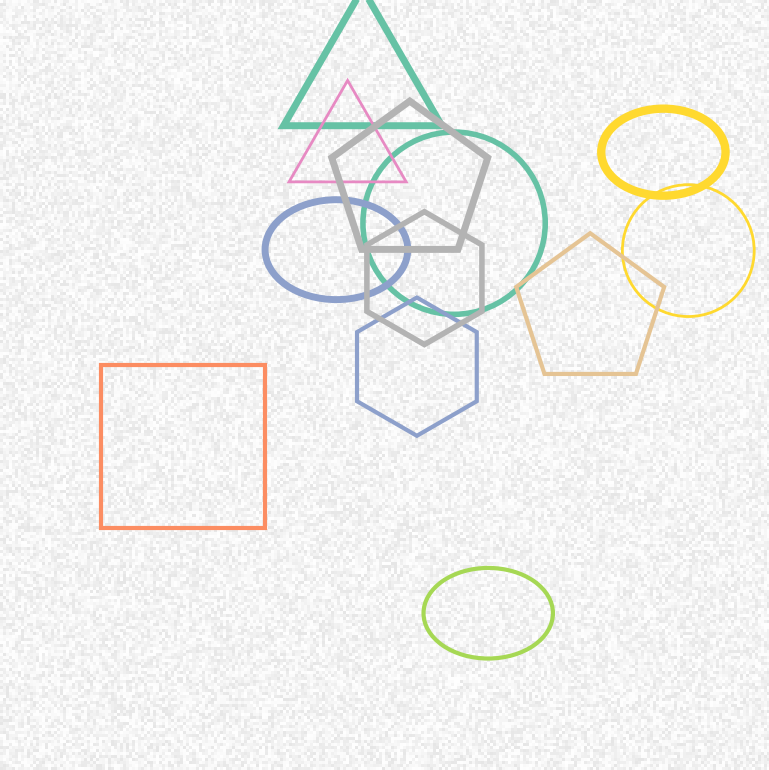[{"shape": "triangle", "thickness": 2.5, "radius": 0.59, "center": [0.471, 0.896]}, {"shape": "circle", "thickness": 2, "radius": 0.59, "center": [0.59, 0.71]}, {"shape": "square", "thickness": 1.5, "radius": 0.53, "center": [0.238, 0.42]}, {"shape": "hexagon", "thickness": 1.5, "radius": 0.45, "center": [0.541, 0.524]}, {"shape": "oval", "thickness": 2.5, "radius": 0.46, "center": [0.437, 0.676]}, {"shape": "triangle", "thickness": 1, "radius": 0.44, "center": [0.451, 0.808]}, {"shape": "oval", "thickness": 1.5, "radius": 0.42, "center": [0.634, 0.204]}, {"shape": "circle", "thickness": 1, "radius": 0.43, "center": [0.894, 0.675]}, {"shape": "oval", "thickness": 3, "radius": 0.4, "center": [0.862, 0.802]}, {"shape": "pentagon", "thickness": 1.5, "radius": 0.51, "center": [0.766, 0.596]}, {"shape": "pentagon", "thickness": 2.5, "radius": 0.53, "center": [0.532, 0.762]}, {"shape": "hexagon", "thickness": 2, "radius": 0.43, "center": [0.551, 0.639]}]